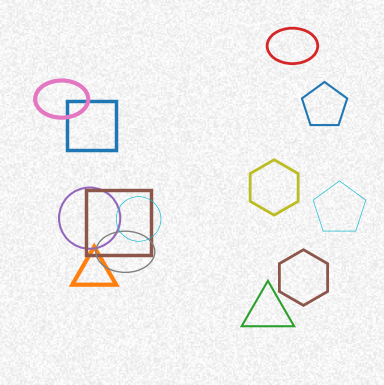[{"shape": "square", "thickness": 2.5, "radius": 0.32, "center": [0.238, 0.674]}, {"shape": "pentagon", "thickness": 1.5, "radius": 0.31, "center": [0.843, 0.725]}, {"shape": "triangle", "thickness": 3, "radius": 0.33, "center": [0.245, 0.293]}, {"shape": "triangle", "thickness": 1.5, "radius": 0.39, "center": [0.696, 0.192]}, {"shape": "oval", "thickness": 2, "radius": 0.33, "center": [0.76, 0.881]}, {"shape": "circle", "thickness": 1.5, "radius": 0.4, "center": [0.233, 0.433]}, {"shape": "hexagon", "thickness": 2, "radius": 0.36, "center": [0.788, 0.279]}, {"shape": "square", "thickness": 2.5, "radius": 0.42, "center": [0.309, 0.422]}, {"shape": "oval", "thickness": 3, "radius": 0.34, "center": [0.16, 0.743]}, {"shape": "oval", "thickness": 1, "radius": 0.38, "center": [0.326, 0.346]}, {"shape": "hexagon", "thickness": 2, "radius": 0.36, "center": [0.712, 0.513]}, {"shape": "pentagon", "thickness": 0.5, "radius": 0.36, "center": [0.882, 0.458]}, {"shape": "circle", "thickness": 0.5, "radius": 0.29, "center": [0.36, 0.431]}]